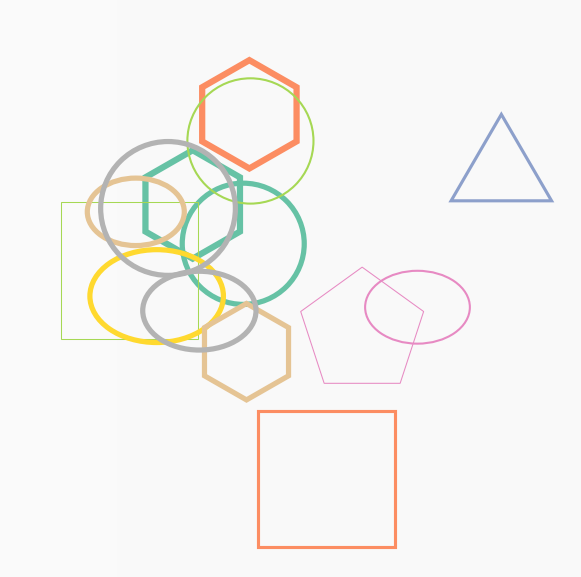[{"shape": "circle", "thickness": 2.5, "radius": 0.52, "center": [0.418, 0.577]}, {"shape": "hexagon", "thickness": 3, "radius": 0.47, "center": [0.332, 0.645]}, {"shape": "hexagon", "thickness": 3, "radius": 0.47, "center": [0.429, 0.801]}, {"shape": "square", "thickness": 1.5, "radius": 0.59, "center": [0.562, 0.17]}, {"shape": "triangle", "thickness": 1.5, "radius": 0.5, "center": [0.863, 0.701]}, {"shape": "pentagon", "thickness": 0.5, "radius": 0.56, "center": [0.623, 0.425]}, {"shape": "oval", "thickness": 1, "radius": 0.45, "center": [0.718, 0.467]}, {"shape": "square", "thickness": 0.5, "radius": 0.59, "center": [0.223, 0.531]}, {"shape": "circle", "thickness": 1, "radius": 0.54, "center": [0.431, 0.755]}, {"shape": "oval", "thickness": 2.5, "radius": 0.57, "center": [0.27, 0.486]}, {"shape": "hexagon", "thickness": 2.5, "radius": 0.42, "center": [0.424, 0.39]}, {"shape": "oval", "thickness": 2.5, "radius": 0.42, "center": [0.234, 0.632]}, {"shape": "circle", "thickness": 2.5, "radius": 0.58, "center": [0.289, 0.638]}, {"shape": "oval", "thickness": 2.5, "radius": 0.49, "center": [0.343, 0.461]}]